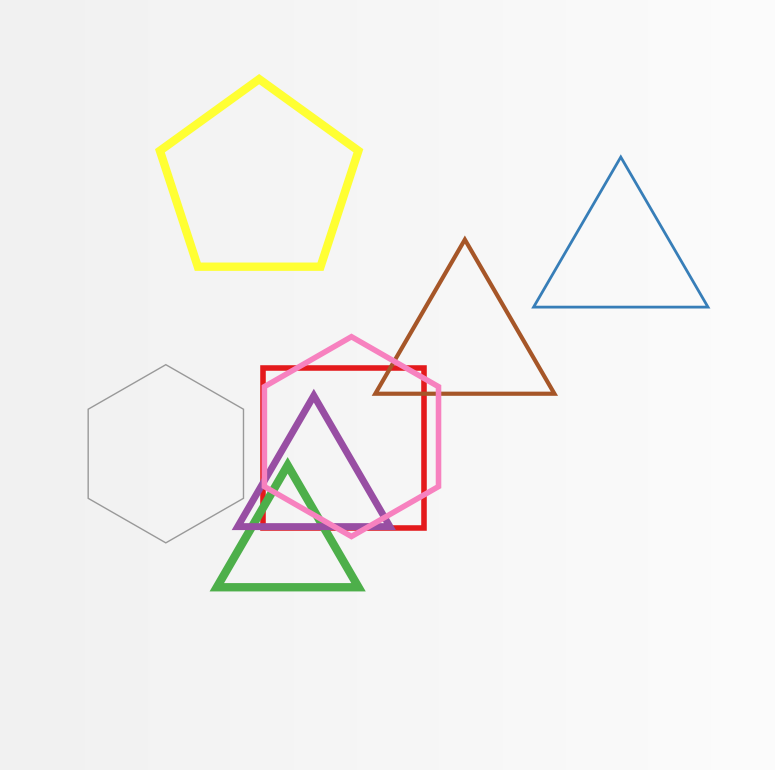[{"shape": "square", "thickness": 2, "radius": 0.52, "center": [0.443, 0.418]}, {"shape": "triangle", "thickness": 1, "radius": 0.65, "center": [0.801, 0.666]}, {"shape": "triangle", "thickness": 3, "radius": 0.53, "center": [0.371, 0.29]}, {"shape": "triangle", "thickness": 2.5, "radius": 0.57, "center": [0.405, 0.373]}, {"shape": "pentagon", "thickness": 3, "radius": 0.67, "center": [0.334, 0.763]}, {"shape": "triangle", "thickness": 1.5, "radius": 0.67, "center": [0.6, 0.555]}, {"shape": "hexagon", "thickness": 2, "radius": 0.65, "center": [0.453, 0.433]}, {"shape": "hexagon", "thickness": 0.5, "radius": 0.58, "center": [0.214, 0.411]}]